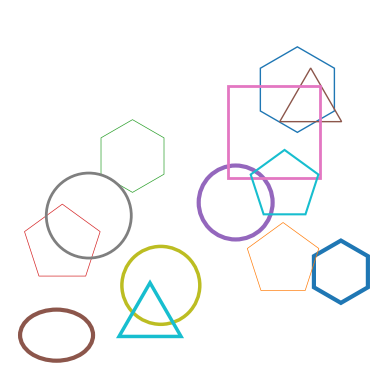[{"shape": "hexagon", "thickness": 3, "radius": 0.4, "center": [0.885, 0.294]}, {"shape": "hexagon", "thickness": 1, "radius": 0.56, "center": [0.772, 0.767]}, {"shape": "pentagon", "thickness": 0.5, "radius": 0.49, "center": [0.735, 0.324]}, {"shape": "hexagon", "thickness": 0.5, "radius": 0.47, "center": [0.344, 0.595]}, {"shape": "pentagon", "thickness": 0.5, "radius": 0.52, "center": [0.162, 0.366]}, {"shape": "circle", "thickness": 3, "radius": 0.48, "center": [0.612, 0.474]}, {"shape": "triangle", "thickness": 1, "radius": 0.46, "center": [0.807, 0.73]}, {"shape": "oval", "thickness": 3, "radius": 0.47, "center": [0.147, 0.129]}, {"shape": "square", "thickness": 2, "radius": 0.6, "center": [0.711, 0.657]}, {"shape": "circle", "thickness": 2, "radius": 0.55, "center": [0.231, 0.44]}, {"shape": "circle", "thickness": 2.5, "radius": 0.51, "center": [0.418, 0.259]}, {"shape": "triangle", "thickness": 2.5, "radius": 0.46, "center": [0.39, 0.173]}, {"shape": "pentagon", "thickness": 1.5, "radius": 0.46, "center": [0.739, 0.518]}]